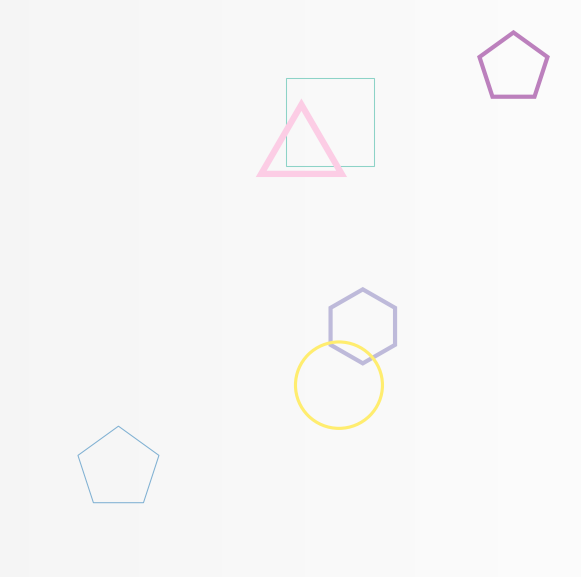[{"shape": "square", "thickness": 0.5, "radius": 0.38, "center": [0.568, 0.788]}, {"shape": "hexagon", "thickness": 2, "radius": 0.32, "center": [0.624, 0.434]}, {"shape": "pentagon", "thickness": 0.5, "radius": 0.37, "center": [0.204, 0.188]}, {"shape": "triangle", "thickness": 3, "radius": 0.4, "center": [0.519, 0.738]}, {"shape": "pentagon", "thickness": 2, "radius": 0.31, "center": [0.883, 0.881]}, {"shape": "circle", "thickness": 1.5, "radius": 0.37, "center": [0.583, 0.332]}]